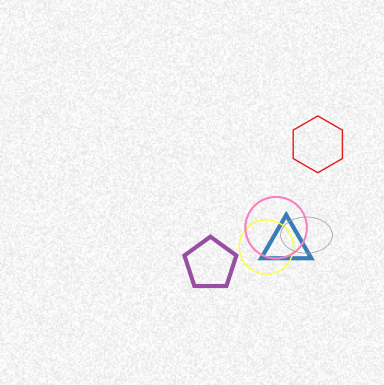[{"shape": "hexagon", "thickness": 1, "radius": 0.37, "center": [0.825, 0.625]}, {"shape": "triangle", "thickness": 3, "radius": 0.38, "center": [0.743, 0.367]}, {"shape": "pentagon", "thickness": 3, "radius": 0.35, "center": [0.546, 0.314]}, {"shape": "circle", "thickness": 1, "radius": 0.35, "center": [0.692, 0.358]}, {"shape": "circle", "thickness": 1.5, "radius": 0.4, "center": [0.717, 0.409]}, {"shape": "oval", "thickness": 0.5, "radius": 0.34, "center": [0.796, 0.389]}]